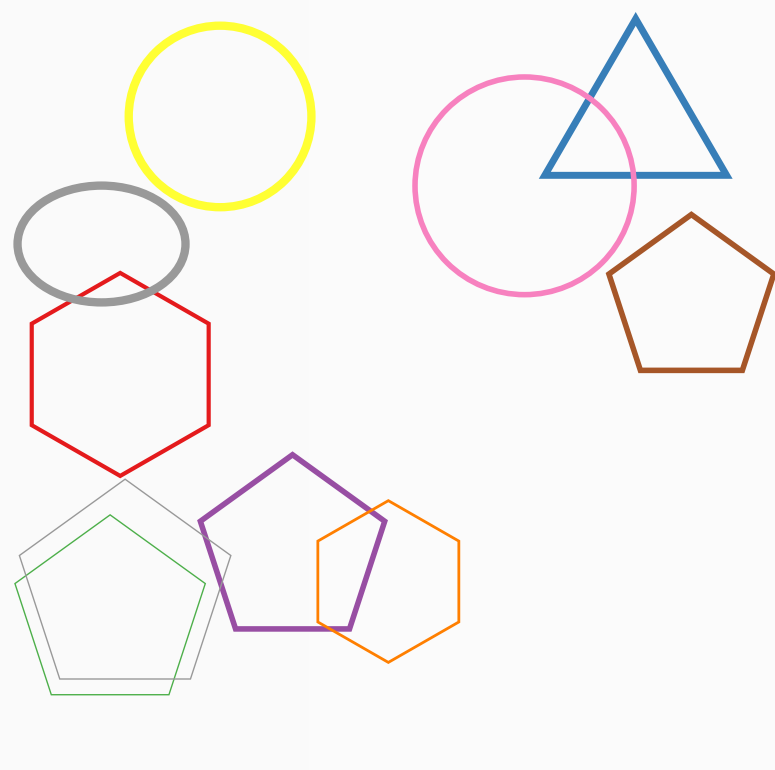[{"shape": "hexagon", "thickness": 1.5, "radius": 0.66, "center": [0.155, 0.514]}, {"shape": "triangle", "thickness": 2.5, "radius": 0.68, "center": [0.82, 0.84]}, {"shape": "pentagon", "thickness": 0.5, "radius": 0.65, "center": [0.142, 0.202]}, {"shape": "pentagon", "thickness": 2, "radius": 0.63, "center": [0.377, 0.284]}, {"shape": "hexagon", "thickness": 1, "radius": 0.53, "center": [0.501, 0.245]}, {"shape": "circle", "thickness": 3, "radius": 0.59, "center": [0.284, 0.849]}, {"shape": "pentagon", "thickness": 2, "radius": 0.56, "center": [0.892, 0.61]}, {"shape": "circle", "thickness": 2, "radius": 0.71, "center": [0.677, 0.759]}, {"shape": "oval", "thickness": 3, "radius": 0.54, "center": [0.131, 0.683]}, {"shape": "pentagon", "thickness": 0.5, "radius": 0.72, "center": [0.161, 0.234]}]